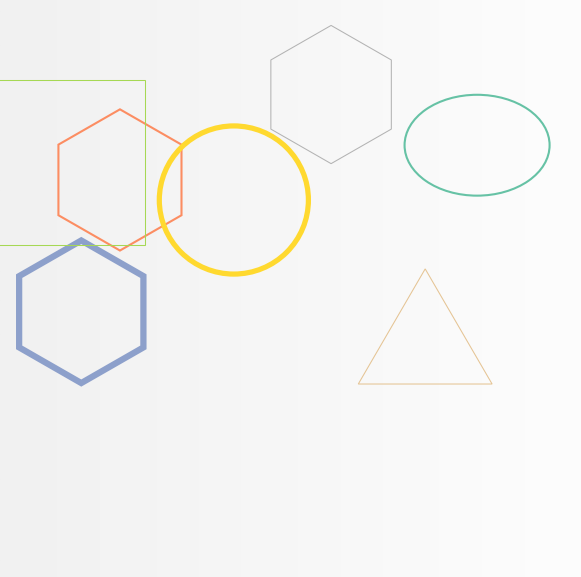[{"shape": "oval", "thickness": 1, "radius": 0.62, "center": [0.821, 0.748]}, {"shape": "hexagon", "thickness": 1, "radius": 0.61, "center": [0.206, 0.688]}, {"shape": "hexagon", "thickness": 3, "radius": 0.62, "center": [0.14, 0.459]}, {"shape": "square", "thickness": 0.5, "radius": 0.72, "center": [0.106, 0.718]}, {"shape": "circle", "thickness": 2.5, "radius": 0.64, "center": [0.402, 0.653]}, {"shape": "triangle", "thickness": 0.5, "radius": 0.66, "center": [0.732, 0.401]}, {"shape": "hexagon", "thickness": 0.5, "radius": 0.6, "center": [0.57, 0.835]}]